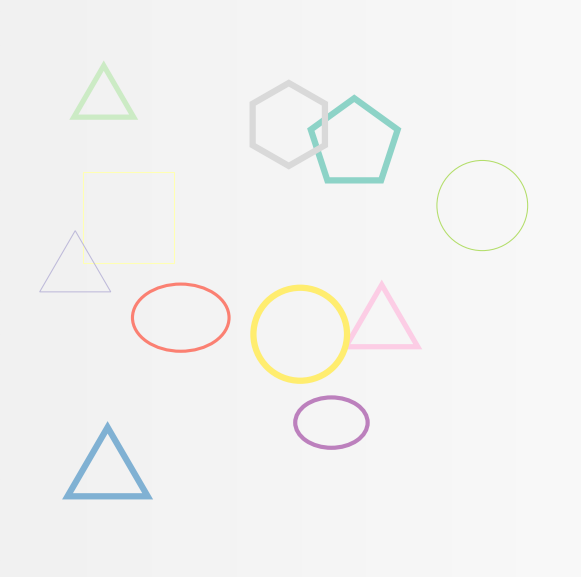[{"shape": "pentagon", "thickness": 3, "radius": 0.39, "center": [0.609, 0.75]}, {"shape": "square", "thickness": 0.5, "radius": 0.39, "center": [0.221, 0.622]}, {"shape": "triangle", "thickness": 0.5, "radius": 0.35, "center": [0.129, 0.529]}, {"shape": "oval", "thickness": 1.5, "radius": 0.42, "center": [0.311, 0.449]}, {"shape": "triangle", "thickness": 3, "radius": 0.4, "center": [0.185, 0.18]}, {"shape": "circle", "thickness": 0.5, "radius": 0.39, "center": [0.83, 0.643]}, {"shape": "triangle", "thickness": 2.5, "radius": 0.36, "center": [0.657, 0.434]}, {"shape": "hexagon", "thickness": 3, "radius": 0.36, "center": [0.497, 0.784]}, {"shape": "oval", "thickness": 2, "radius": 0.31, "center": [0.57, 0.267]}, {"shape": "triangle", "thickness": 2.5, "radius": 0.3, "center": [0.178, 0.826]}, {"shape": "circle", "thickness": 3, "radius": 0.4, "center": [0.517, 0.42]}]